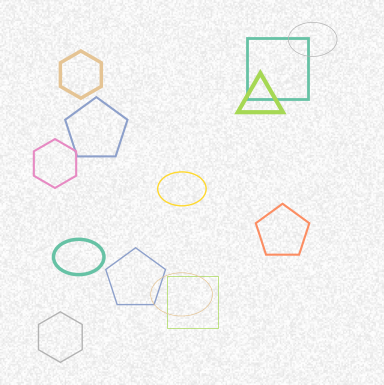[{"shape": "oval", "thickness": 2.5, "radius": 0.33, "center": [0.204, 0.333]}, {"shape": "square", "thickness": 2, "radius": 0.4, "center": [0.72, 0.821]}, {"shape": "pentagon", "thickness": 1.5, "radius": 0.37, "center": [0.734, 0.398]}, {"shape": "pentagon", "thickness": 1, "radius": 0.41, "center": [0.352, 0.275]}, {"shape": "pentagon", "thickness": 1.5, "radius": 0.43, "center": [0.25, 0.663]}, {"shape": "hexagon", "thickness": 1.5, "radius": 0.32, "center": [0.143, 0.575]}, {"shape": "triangle", "thickness": 3, "radius": 0.34, "center": [0.676, 0.742]}, {"shape": "square", "thickness": 0.5, "radius": 0.33, "center": [0.5, 0.216]}, {"shape": "oval", "thickness": 1, "radius": 0.31, "center": [0.473, 0.509]}, {"shape": "hexagon", "thickness": 2.5, "radius": 0.31, "center": [0.21, 0.806]}, {"shape": "oval", "thickness": 0.5, "radius": 0.4, "center": [0.472, 0.235]}, {"shape": "hexagon", "thickness": 1, "radius": 0.33, "center": [0.157, 0.124]}, {"shape": "oval", "thickness": 0.5, "radius": 0.32, "center": [0.812, 0.898]}]